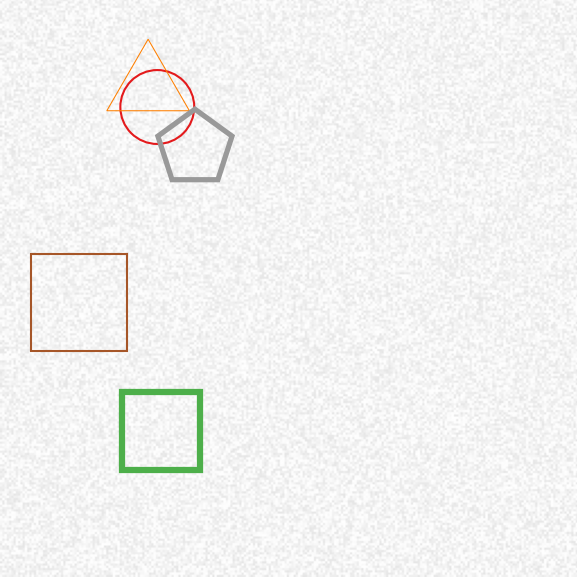[{"shape": "circle", "thickness": 1, "radius": 0.32, "center": [0.272, 0.814]}, {"shape": "square", "thickness": 3, "radius": 0.34, "center": [0.279, 0.252]}, {"shape": "triangle", "thickness": 0.5, "radius": 0.41, "center": [0.256, 0.849]}, {"shape": "square", "thickness": 1, "radius": 0.42, "center": [0.136, 0.475]}, {"shape": "pentagon", "thickness": 2.5, "radius": 0.34, "center": [0.338, 0.743]}]